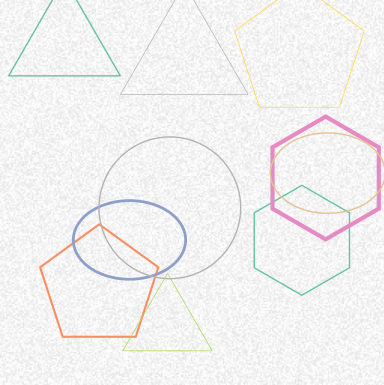[{"shape": "triangle", "thickness": 1, "radius": 0.84, "center": [0.167, 0.887]}, {"shape": "hexagon", "thickness": 1, "radius": 0.71, "center": [0.784, 0.376]}, {"shape": "pentagon", "thickness": 1.5, "radius": 0.81, "center": [0.258, 0.256]}, {"shape": "oval", "thickness": 2, "radius": 0.73, "center": [0.336, 0.377]}, {"shape": "hexagon", "thickness": 3, "radius": 0.8, "center": [0.846, 0.538]}, {"shape": "triangle", "thickness": 0.5, "radius": 0.67, "center": [0.435, 0.156]}, {"shape": "pentagon", "thickness": 0.5, "radius": 0.89, "center": [0.778, 0.865]}, {"shape": "oval", "thickness": 1, "radius": 0.75, "center": [0.851, 0.55]}, {"shape": "triangle", "thickness": 0.5, "radius": 0.96, "center": [0.479, 0.85]}, {"shape": "circle", "thickness": 1, "radius": 0.92, "center": [0.441, 0.46]}]